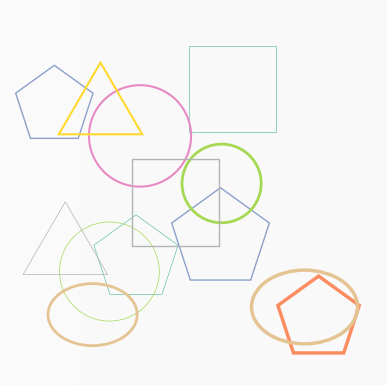[{"shape": "square", "thickness": 0.5, "radius": 0.56, "center": [0.6, 0.769]}, {"shape": "pentagon", "thickness": 0.5, "radius": 0.57, "center": [0.351, 0.328]}, {"shape": "pentagon", "thickness": 2.5, "radius": 0.55, "center": [0.822, 0.173]}, {"shape": "pentagon", "thickness": 1, "radius": 0.66, "center": [0.569, 0.38]}, {"shape": "pentagon", "thickness": 1, "radius": 0.52, "center": [0.14, 0.726]}, {"shape": "circle", "thickness": 1.5, "radius": 0.66, "center": [0.361, 0.647]}, {"shape": "circle", "thickness": 2, "radius": 0.51, "center": [0.572, 0.524]}, {"shape": "circle", "thickness": 0.5, "radius": 0.64, "center": [0.282, 0.295]}, {"shape": "triangle", "thickness": 1.5, "radius": 0.62, "center": [0.259, 0.713]}, {"shape": "oval", "thickness": 2, "radius": 0.58, "center": [0.239, 0.183]}, {"shape": "oval", "thickness": 2.5, "radius": 0.68, "center": [0.786, 0.203]}, {"shape": "triangle", "thickness": 0.5, "radius": 0.63, "center": [0.168, 0.35]}, {"shape": "square", "thickness": 1, "radius": 0.56, "center": [0.454, 0.474]}]